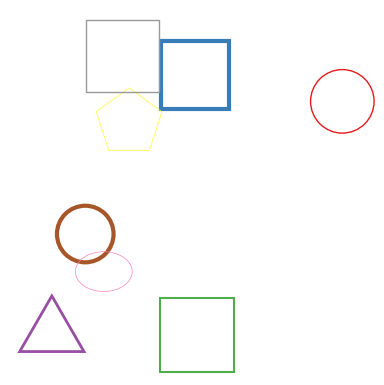[{"shape": "circle", "thickness": 1, "radius": 0.41, "center": [0.889, 0.737]}, {"shape": "square", "thickness": 3, "radius": 0.44, "center": [0.507, 0.806]}, {"shape": "square", "thickness": 1.5, "radius": 0.48, "center": [0.512, 0.129]}, {"shape": "triangle", "thickness": 2, "radius": 0.48, "center": [0.135, 0.135]}, {"shape": "pentagon", "thickness": 0.5, "radius": 0.45, "center": [0.335, 0.682]}, {"shape": "circle", "thickness": 3, "radius": 0.37, "center": [0.221, 0.392]}, {"shape": "oval", "thickness": 0.5, "radius": 0.37, "center": [0.269, 0.295]}, {"shape": "square", "thickness": 1, "radius": 0.47, "center": [0.318, 0.855]}]